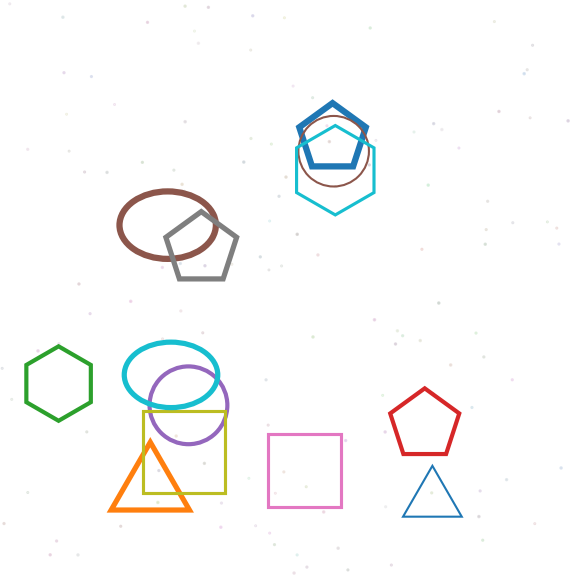[{"shape": "pentagon", "thickness": 3, "radius": 0.3, "center": [0.576, 0.76]}, {"shape": "triangle", "thickness": 1, "radius": 0.29, "center": [0.749, 0.134]}, {"shape": "triangle", "thickness": 2.5, "radius": 0.39, "center": [0.26, 0.155]}, {"shape": "hexagon", "thickness": 2, "radius": 0.32, "center": [0.101, 0.335]}, {"shape": "pentagon", "thickness": 2, "radius": 0.31, "center": [0.735, 0.264]}, {"shape": "circle", "thickness": 2, "radius": 0.34, "center": [0.326, 0.297]}, {"shape": "oval", "thickness": 3, "radius": 0.42, "center": [0.29, 0.609]}, {"shape": "circle", "thickness": 1, "radius": 0.31, "center": [0.578, 0.737]}, {"shape": "square", "thickness": 1.5, "radius": 0.31, "center": [0.527, 0.185]}, {"shape": "pentagon", "thickness": 2.5, "radius": 0.32, "center": [0.349, 0.568]}, {"shape": "square", "thickness": 1.5, "radius": 0.35, "center": [0.318, 0.216]}, {"shape": "oval", "thickness": 2.5, "radius": 0.4, "center": [0.296, 0.35]}, {"shape": "hexagon", "thickness": 1.5, "radius": 0.39, "center": [0.581, 0.704]}]